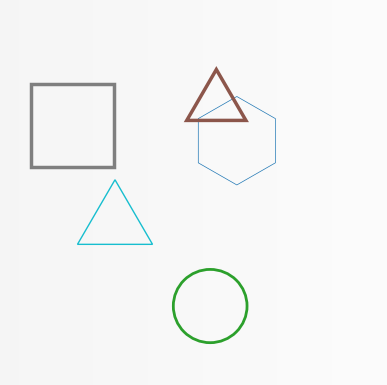[{"shape": "hexagon", "thickness": 0.5, "radius": 0.57, "center": [0.611, 0.634]}, {"shape": "circle", "thickness": 2, "radius": 0.48, "center": [0.542, 0.205]}, {"shape": "triangle", "thickness": 2.5, "radius": 0.44, "center": [0.558, 0.731]}, {"shape": "square", "thickness": 2.5, "radius": 0.54, "center": [0.188, 0.674]}, {"shape": "triangle", "thickness": 1, "radius": 0.56, "center": [0.297, 0.421]}]